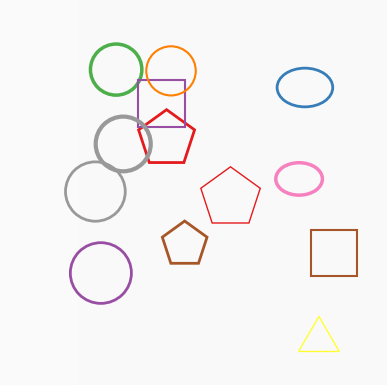[{"shape": "pentagon", "thickness": 2, "radius": 0.38, "center": [0.43, 0.639]}, {"shape": "pentagon", "thickness": 1, "radius": 0.4, "center": [0.595, 0.486]}, {"shape": "oval", "thickness": 2, "radius": 0.36, "center": [0.787, 0.773]}, {"shape": "circle", "thickness": 2.5, "radius": 0.33, "center": [0.3, 0.819]}, {"shape": "circle", "thickness": 2, "radius": 0.39, "center": [0.26, 0.291]}, {"shape": "square", "thickness": 1.5, "radius": 0.31, "center": [0.416, 0.731]}, {"shape": "circle", "thickness": 1.5, "radius": 0.32, "center": [0.441, 0.816]}, {"shape": "triangle", "thickness": 1, "radius": 0.3, "center": [0.823, 0.117]}, {"shape": "pentagon", "thickness": 2, "radius": 0.3, "center": [0.477, 0.365]}, {"shape": "square", "thickness": 1.5, "radius": 0.3, "center": [0.862, 0.343]}, {"shape": "oval", "thickness": 2.5, "radius": 0.3, "center": [0.772, 0.535]}, {"shape": "circle", "thickness": 2, "radius": 0.39, "center": [0.246, 0.503]}, {"shape": "circle", "thickness": 3, "radius": 0.36, "center": [0.318, 0.626]}]